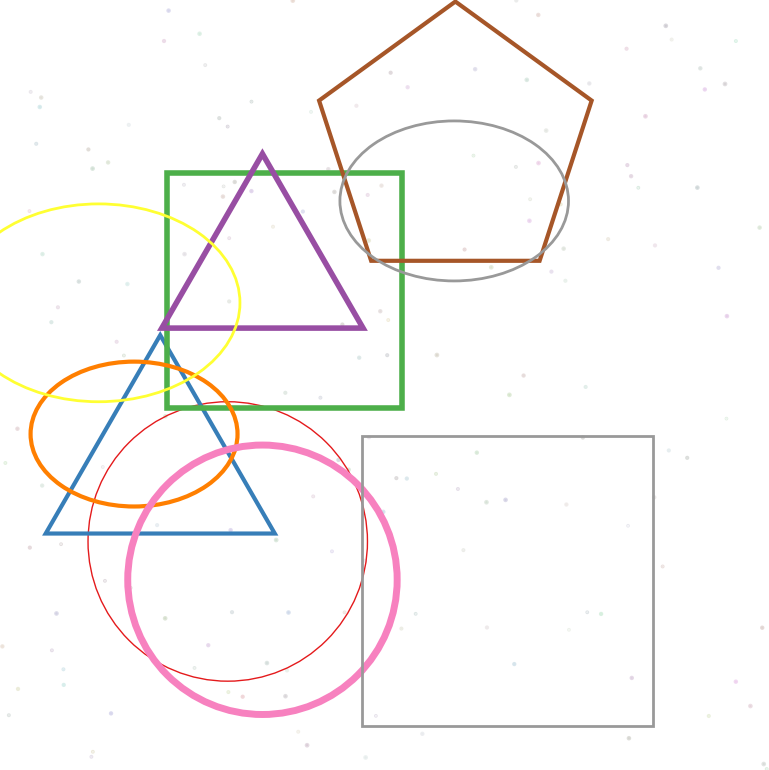[{"shape": "circle", "thickness": 0.5, "radius": 0.91, "center": [0.296, 0.297]}, {"shape": "triangle", "thickness": 1.5, "radius": 0.86, "center": [0.208, 0.393]}, {"shape": "square", "thickness": 2, "radius": 0.76, "center": [0.369, 0.623]}, {"shape": "triangle", "thickness": 2, "radius": 0.75, "center": [0.341, 0.649]}, {"shape": "oval", "thickness": 1.5, "radius": 0.67, "center": [0.174, 0.436]}, {"shape": "oval", "thickness": 1, "radius": 0.92, "center": [0.128, 0.607]}, {"shape": "pentagon", "thickness": 1.5, "radius": 0.93, "center": [0.591, 0.812]}, {"shape": "circle", "thickness": 2.5, "radius": 0.87, "center": [0.341, 0.247]}, {"shape": "oval", "thickness": 1, "radius": 0.74, "center": [0.59, 0.739]}, {"shape": "square", "thickness": 1, "radius": 0.94, "center": [0.659, 0.245]}]